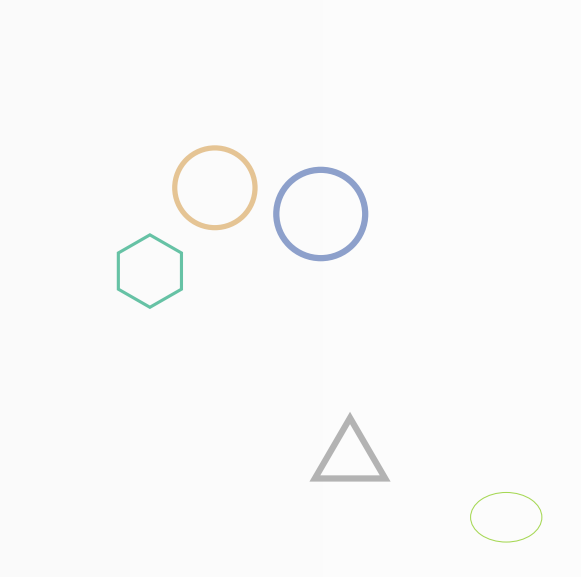[{"shape": "hexagon", "thickness": 1.5, "radius": 0.31, "center": [0.258, 0.53]}, {"shape": "circle", "thickness": 3, "radius": 0.38, "center": [0.552, 0.629]}, {"shape": "oval", "thickness": 0.5, "radius": 0.31, "center": [0.871, 0.103]}, {"shape": "circle", "thickness": 2.5, "radius": 0.35, "center": [0.37, 0.674]}, {"shape": "triangle", "thickness": 3, "radius": 0.35, "center": [0.602, 0.206]}]